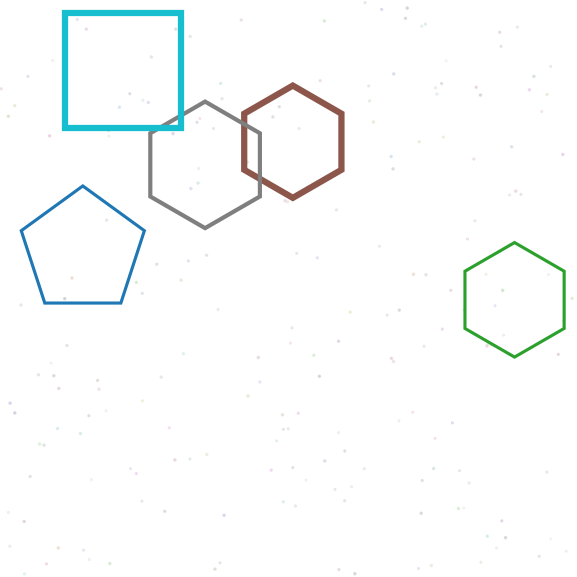[{"shape": "pentagon", "thickness": 1.5, "radius": 0.56, "center": [0.143, 0.565]}, {"shape": "hexagon", "thickness": 1.5, "radius": 0.5, "center": [0.891, 0.48]}, {"shape": "hexagon", "thickness": 3, "radius": 0.49, "center": [0.507, 0.754]}, {"shape": "hexagon", "thickness": 2, "radius": 0.55, "center": [0.355, 0.714]}, {"shape": "square", "thickness": 3, "radius": 0.5, "center": [0.213, 0.877]}]